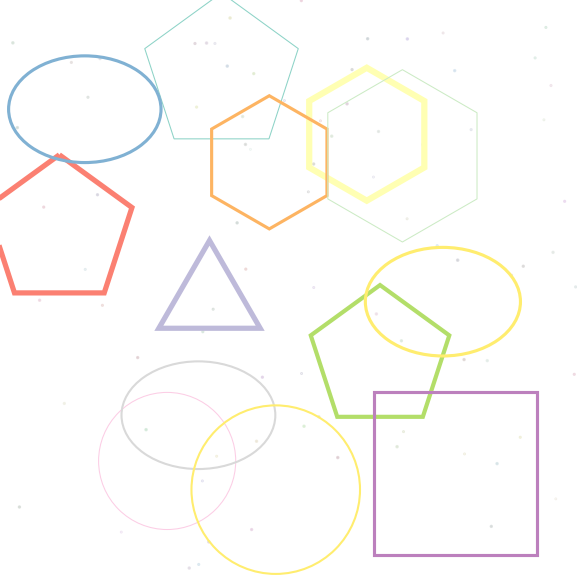[{"shape": "pentagon", "thickness": 0.5, "radius": 0.7, "center": [0.384, 0.872]}, {"shape": "hexagon", "thickness": 3, "radius": 0.58, "center": [0.635, 0.767]}, {"shape": "triangle", "thickness": 2.5, "radius": 0.51, "center": [0.363, 0.481]}, {"shape": "pentagon", "thickness": 2.5, "radius": 0.66, "center": [0.103, 0.599]}, {"shape": "oval", "thickness": 1.5, "radius": 0.66, "center": [0.147, 0.81]}, {"shape": "hexagon", "thickness": 1.5, "radius": 0.58, "center": [0.466, 0.718]}, {"shape": "pentagon", "thickness": 2, "radius": 0.63, "center": [0.658, 0.379]}, {"shape": "circle", "thickness": 0.5, "radius": 0.59, "center": [0.289, 0.201]}, {"shape": "oval", "thickness": 1, "radius": 0.67, "center": [0.344, 0.28]}, {"shape": "square", "thickness": 1.5, "radius": 0.7, "center": [0.788, 0.179]}, {"shape": "hexagon", "thickness": 0.5, "radius": 0.75, "center": [0.697, 0.729]}, {"shape": "oval", "thickness": 1.5, "radius": 0.67, "center": [0.767, 0.477]}, {"shape": "circle", "thickness": 1, "radius": 0.73, "center": [0.477, 0.151]}]